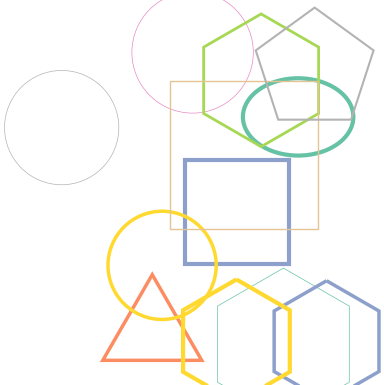[{"shape": "hexagon", "thickness": 0.5, "radius": 0.99, "center": [0.736, 0.106]}, {"shape": "oval", "thickness": 3, "radius": 0.72, "center": [0.774, 0.696]}, {"shape": "triangle", "thickness": 2.5, "radius": 0.74, "center": [0.395, 0.138]}, {"shape": "square", "thickness": 3, "radius": 0.68, "center": [0.616, 0.449]}, {"shape": "hexagon", "thickness": 2.5, "radius": 0.79, "center": [0.848, 0.114]}, {"shape": "circle", "thickness": 0.5, "radius": 0.79, "center": [0.5, 0.864]}, {"shape": "hexagon", "thickness": 2, "radius": 0.86, "center": [0.678, 0.791]}, {"shape": "hexagon", "thickness": 3, "radius": 0.8, "center": [0.614, 0.114]}, {"shape": "circle", "thickness": 2.5, "radius": 0.7, "center": [0.421, 0.311]}, {"shape": "square", "thickness": 1, "radius": 0.96, "center": [0.634, 0.597]}, {"shape": "circle", "thickness": 0.5, "radius": 0.74, "center": [0.16, 0.669]}, {"shape": "pentagon", "thickness": 1.5, "radius": 0.8, "center": [0.817, 0.819]}]